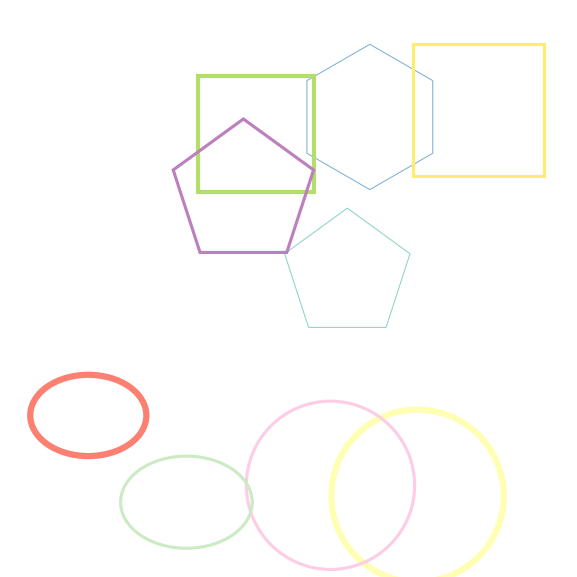[{"shape": "pentagon", "thickness": 0.5, "radius": 0.57, "center": [0.601, 0.525]}, {"shape": "circle", "thickness": 3, "radius": 0.75, "center": [0.723, 0.141]}, {"shape": "oval", "thickness": 3, "radius": 0.5, "center": [0.153, 0.28]}, {"shape": "hexagon", "thickness": 0.5, "radius": 0.63, "center": [0.64, 0.797]}, {"shape": "square", "thickness": 2, "radius": 0.5, "center": [0.444, 0.767]}, {"shape": "circle", "thickness": 1.5, "radius": 0.73, "center": [0.572, 0.159]}, {"shape": "pentagon", "thickness": 1.5, "radius": 0.64, "center": [0.421, 0.665]}, {"shape": "oval", "thickness": 1.5, "radius": 0.57, "center": [0.323, 0.13]}, {"shape": "square", "thickness": 1.5, "radius": 0.57, "center": [0.829, 0.809]}]